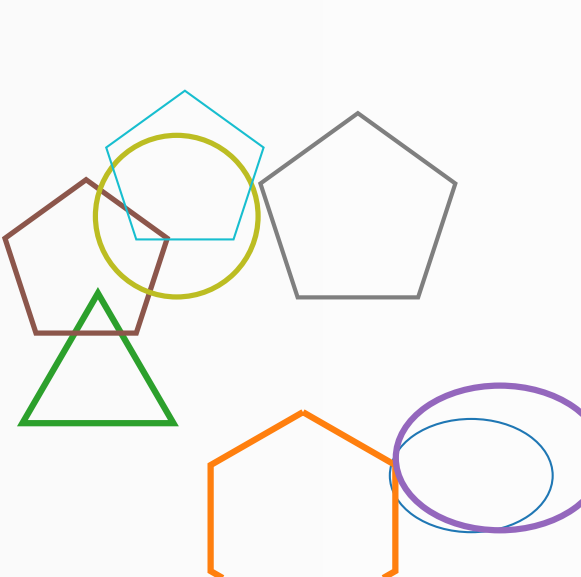[{"shape": "oval", "thickness": 1, "radius": 0.7, "center": [0.811, 0.176]}, {"shape": "hexagon", "thickness": 3, "radius": 0.92, "center": [0.521, 0.102]}, {"shape": "triangle", "thickness": 3, "radius": 0.75, "center": [0.168, 0.341]}, {"shape": "oval", "thickness": 3, "radius": 0.89, "center": [0.86, 0.206]}, {"shape": "pentagon", "thickness": 2.5, "radius": 0.73, "center": [0.148, 0.541]}, {"shape": "pentagon", "thickness": 2, "radius": 0.88, "center": [0.616, 0.627]}, {"shape": "circle", "thickness": 2.5, "radius": 0.7, "center": [0.304, 0.625]}, {"shape": "pentagon", "thickness": 1, "radius": 0.71, "center": [0.318, 0.7]}]